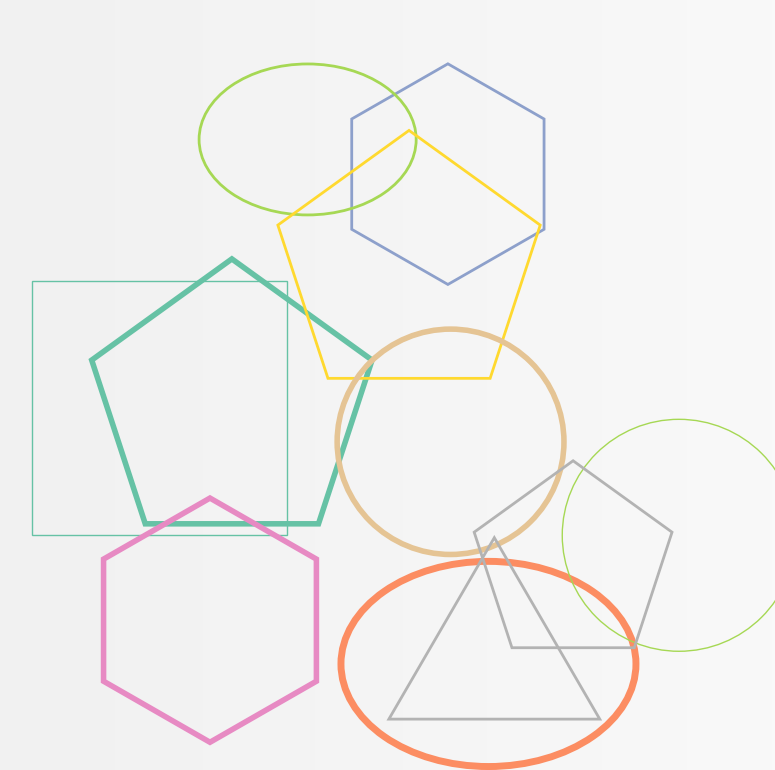[{"shape": "pentagon", "thickness": 2, "radius": 0.95, "center": [0.299, 0.474]}, {"shape": "square", "thickness": 0.5, "radius": 0.82, "center": [0.206, 0.47]}, {"shape": "oval", "thickness": 2.5, "radius": 0.95, "center": [0.63, 0.138]}, {"shape": "hexagon", "thickness": 1, "radius": 0.72, "center": [0.578, 0.774]}, {"shape": "hexagon", "thickness": 2, "radius": 0.79, "center": [0.271, 0.195]}, {"shape": "oval", "thickness": 1, "radius": 0.7, "center": [0.397, 0.819]}, {"shape": "circle", "thickness": 0.5, "radius": 0.75, "center": [0.876, 0.305]}, {"shape": "pentagon", "thickness": 1, "radius": 0.89, "center": [0.528, 0.653]}, {"shape": "circle", "thickness": 2, "radius": 0.73, "center": [0.581, 0.426]}, {"shape": "triangle", "thickness": 1, "radius": 0.79, "center": [0.638, 0.145]}, {"shape": "pentagon", "thickness": 1, "radius": 0.67, "center": [0.739, 0.267]}]